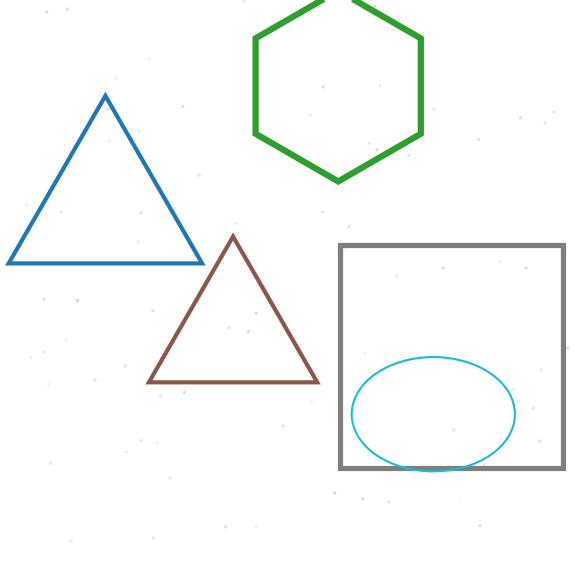[{"shape": "triangle", "thickness": 2, "radius": 0.97, "center": [0.182, 0.64]}, {"shape": "hexagon", "thickness": 3, "radius": 0.83, "center": [0.586, 0.85]}, {"shape": "triangle", "thickness": 2, "radius": 0.84, "center": [0.404, 0.421]}, {"shape": "square", "thickness": 2.5, "radius": 0.96, "center": [0.782, 0.382]}, {"shape": "oval", "thickness": 1, "radius": 0.71, "center": [0.75, 0.282]}]